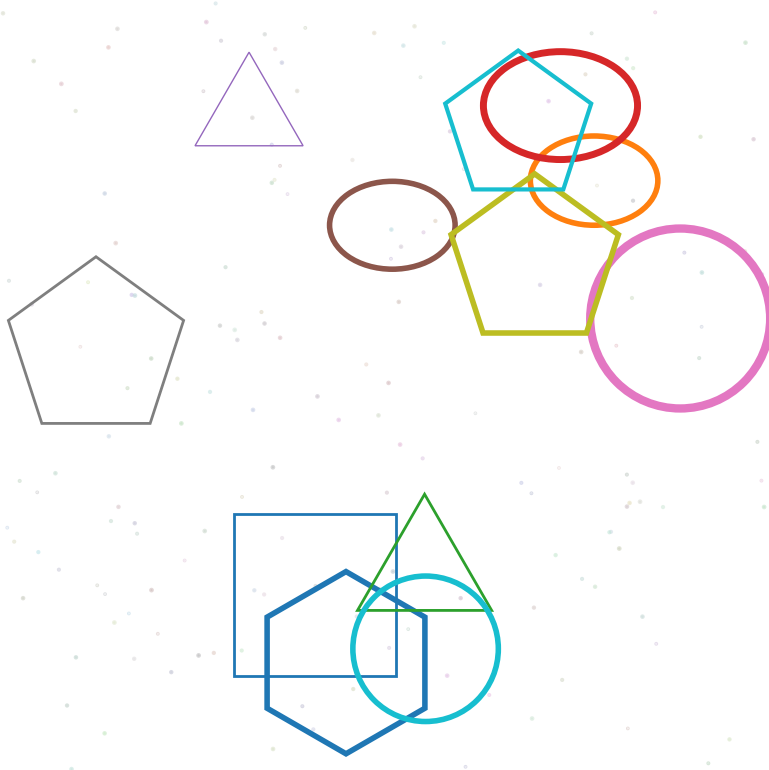[{"shape": "hexagon", "thickness": 2, "radius": 0.59, "center": [0.449, 0.139]}, {"shape": "square", "thickness": 1, "radius": 0.53, "center": [0.409, 0.227]}, {"shape": "oval", "thickness": 2, "radius": 0.41, "center": [0.772, 0.765]}, {"shape": "triangle", "thickness": 1, "radius": 0.5, "center": [0.551, 0.258]}, {"shape": "oval", "thickness": 2.5, "radius": 0.5, "center": [0.728, 0.863]}, {"shape": "triangle", "thickness": 0.5, "radius": 0.41, "center": [0.323, 0.851]}, {"shape": "oval", "thickness": 2, "radius": 0.41, "center": [0.51, 0.707]}, {"shape": "circle", "thickness": 3, "radius": 0.58, "center": [0.883, 0.586]}, {"shape": "pentagon", "thickness": 1, "radius": 0.6, "center": [0.125, 0.547]}, {"shape": "pentagon", "thickness": 2, "radius": 0.57, "center": [0.694, 0.66]}, {"shape": "pentagon", "thickness": 1.5, "radius": 0.5, "center": [0.673, 0.835]}, {"shape": "circle", "thickness": 2, "radius": 0.47, "center": [0.553, 0.157]}]